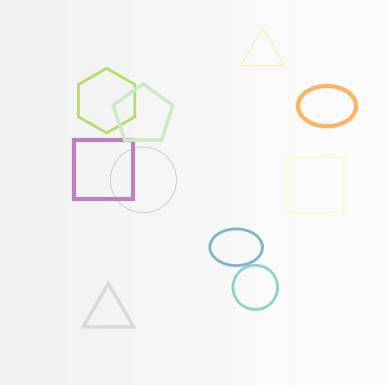[{"shape": "circle", "thickness": 2, "radius": 0.29, "center": [0.659, 0.254]}, {"shape": "square", "thickness": 1, "radius": 0.36, "center": [0.813, 0.521]}, {"shape": "circle", "thickness": 0.5, "radius": 0.43, "center": [0.37, 0.533]}, {"shape": "oval", "thickness": 2, "radius": 0.34, "center": [0.61, 0.358]}, {"shape": "oval", "thickness": 3, "radius": 0.37, "center": [0.844, 0.724]}, {"shape": "hexagon", "thickness": 2, "radius": 0.42, "center": [0.275, 0.739]}, {"shape": "triangle", "thickness": 2.5, "radius": 0.38, "center": [0.28, 0.188]}, {"shape": "square", "thickness": 3, "radius": 0.39, "center": [0.267, 0.56]}, {"shape": "pentagon", "thickness": 2.5, "radius": 0.4, "center": [0.369, 0.702]}, {"shape": "triangle", "thickness": 0.5, "radius": 0.33, "center": [0.678, 0.863]}]